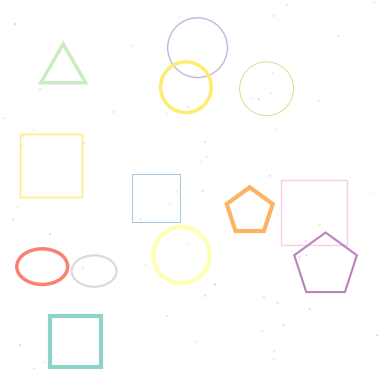[{"shape": "square", "thickness": 3, "radius": 0.33, "center": [0.196, 0.113]}, {"shape": "circle", "thickness": 3, "radius": 0.37, "center": [0.471, 0.338]}, {"shape": "circle", "thickness": 1, "radius": 0.39, "center": [0.513, 0.876]}, {"shape": "oval", "thickness": 2.5, "radius": 0.33, "center": [0.11, 0.307]}, {"shape": "square", "thickness": 0.5, "radius": 0.31, "center": [0.406, 0.486]}, {"shape": "pentagon", "thickness": 3, "radius": 0.31, "center": [0.649, 0.451]}, {"shape": "circle", "thickness": 0.5, "radius": 0.35, "center": [0.692, 0.769]}, {"shape": "square", "thickness": 1, "radius": 0.42, "center": [0.816, 0.448]}, {"shape": "oval", "thickness": 1.5, "radius": 0.29, "center": [0.244, 0.296]}, {"shape": "pentagon", "thickness": 1.5, "radius": 0.43, "center": [0.846, 0.311]}, {"shape": "triangle", "thickness": 2.5, "radius": 0.34, "center": [0.164, 0.819]}, {"shape": "square", "thickness": 1, "radius": 0.41, "center": [0.132, 0.57]}, {"shape": "circle", "thickness": 2.5, "radius": 0.33, "center": [0.483, 0.773]}]